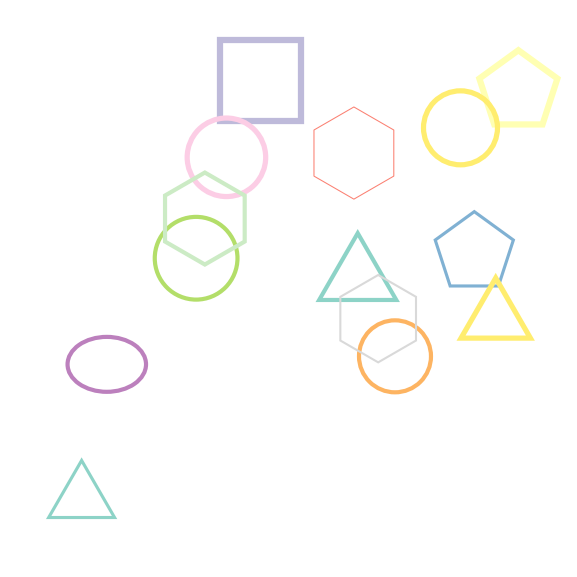[{"shape": "triangle", "thickness": 1.5, "radius": 0.33, "center": [0.141, 0.136]}, {"shape": "triangle", "thickness": 2, "radius": 0.39, "center": [0.619, 0.518]}, {"shape": "pentagon", "thickness": 3, "radius": 0.36, "center": [0.898, 0.841]}, {"shape": "square", "thickness": 3, "radius": 0.35, "center": [0.452, 0.86]}, {"shape": "hexagon", "thickness": 0.5, "radius": 0.4, "center": [0.613, 0.734]}, {"shape": "pentagon", "thickness": 1.5, "radius": 0.36, "center": [0.821, 0.561]}, {"shape": "circle", "thickness": 2, "radius": 0.31, "center": [0.684, 0.382]}, {"shape": "circle", "thickness": 2, "radius": 0.36, "center": [0.34, 0.552]}, {"shape": "circle", "thickness": 2.5, "radius": 0.34, "center": [0.392, 0.727]}, {"shape": "hexagon", "thickness": 1, "radius": 0.38, "center": [0.655, 0.447]}, {"shape": "oval", "thickness": 2, "radius": 0.34, "center": [0.185, 0.368]}, {"shape": "hexagon", "thickness": 2, "radius": 0.4, "center": [0.355, 0.621]}, {"shape": "circle", "thickness": 2.5, "radius": 0.32, "center": [0.797, 0.778]}, {"shape": "triangle", "thickness": 2.5, "radius": 0.35, "center": [0.858, 0.448]}]